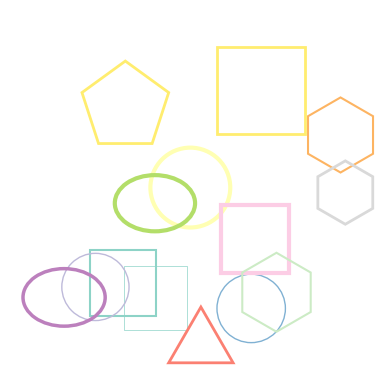[{"shape": "square", "thickness": 1.5, "radius": 0.43, "center": [0.321, 0.264]}, {"shape": "square", "thickness": 0.5, "radius": 0.41, "center": [0.404, 0.225]}, {"shape": "circle", "thickness": 3, "radius": 0.52, "center": [0.494, 0.513]}, {"shape": "circle", "thickness": 1, "radius": 0.44, "center": [0.248, 0.255]}, {"shape": "triangle", "thickness": 2, "radius": 0.48, "center": [0.522, 0.106]}, {"shape": "circle", "thickness": 1, "radius": 0.44, "center": [0.652, 0.199]}, {"shape": "hexagon", "thickness": 1.5, "radius": 0.49, "center": [0.884, 0.649]}, {"shape": "oval", "thickness": 3, "radius": 0.52, "center": [0.402, 0.472]}, {"shape": "square", "thickness": 3, "radius": 0.44, "center": [0.663, 0.38]}, {"shape": "hexagon", "thickness": 2, "radius": 0.41, "center": [0.897, 0.5]}, {"shape": "oval", "thickness": 2.5, "radius": 0.53, "center": [0.166, 0.228]}, {"shape": "hexagon", "thickness": 1.5, "radius": 0.51, "center": [0.718, 0.241]}, {"shape": "square", "thickness": 2, "radius": 0.57, "center": [0.678, 0.765]}, {"shape": "pentagon", "thickness": 2, "radius": 0.59, "center": [0.326, 0.723]}]